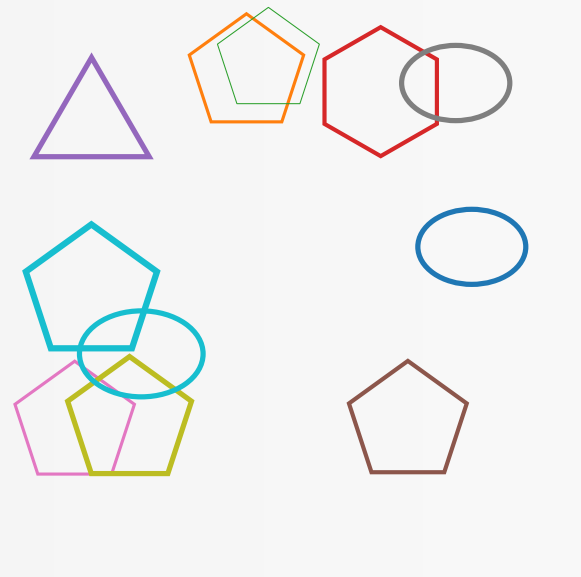[{"shape": "oval", "thickness": 2.5, "radius": 0.46, "center": [0.812, 0.572]}, {"shape": "pentagon", "thickness": 1.5, "radius": 0.52, "center": [0.424, 0.872]}, {"shape": "pentagon", "thickness": 0.5, "radius": 0.46, "center": [0.462, 0.894]}, {"shape": "hexagon", "thickness": 2, "radius": 0.56, "center": [0.655, 0.84]}, {"shape": "triangle", "thickness": 2.5, "radius": 0.57, "center": [0.158, 0.785]}, {"shape": "pentagon", "thickness": 2, "radius": 0.53, "center": [0.702, 0.268]}, {"shape": "pentagon", "thickness": 1.5, "radius": 0.54, "center": [0.129, 0.266]}, {"shape": "oval", "thickness": 2.5, "radius": 0.47, "center": [0.784, 0.855]}, {"shape": "pentagon", "thickness": 2.5, "radius": 0.56, "center": [0.223, 0.27]}, {"shape": "pentagon", "thickness": 3, "radius": 0.59, "center": [0.157, 0.492]}, {"shape": "oval", "thickness": 2.5, "radius": 0.53, "center": [0.243, 0.386]}]